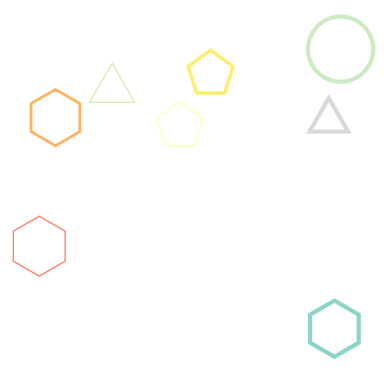[{"shape": "hexagon", "thickness": 3, "radius": 0.36, "center": [0.869, 0.146]}, {"shape": "pentagon", "thickness": 1, "radius": 0.32, "center": [0.467, 0.673]}, {"shape": "hexagon", "thickness": 1, "radius": 0.39, "center": [0.102, 0.361]}, {"shape": "hexagon", "thickness": 2, "radius": 0.37, "center": [0.144, 0.695]}, {"shape": "triangle", "thickness": 0.5, "radius": 0.34, "center": [0.291, 0.768]}, {"shape": "triangle", "thickness": 3, "radius": 0.29, "center": [0.854, 0.687]}, {"shape": "circle", "thickness": 3, "radius": 0.42, "center": [0.885, 0.872]}, {"shape": "pentagon", "thickness": 2.5, "radius": 0.31, "center": [0.547, 0.808]}]